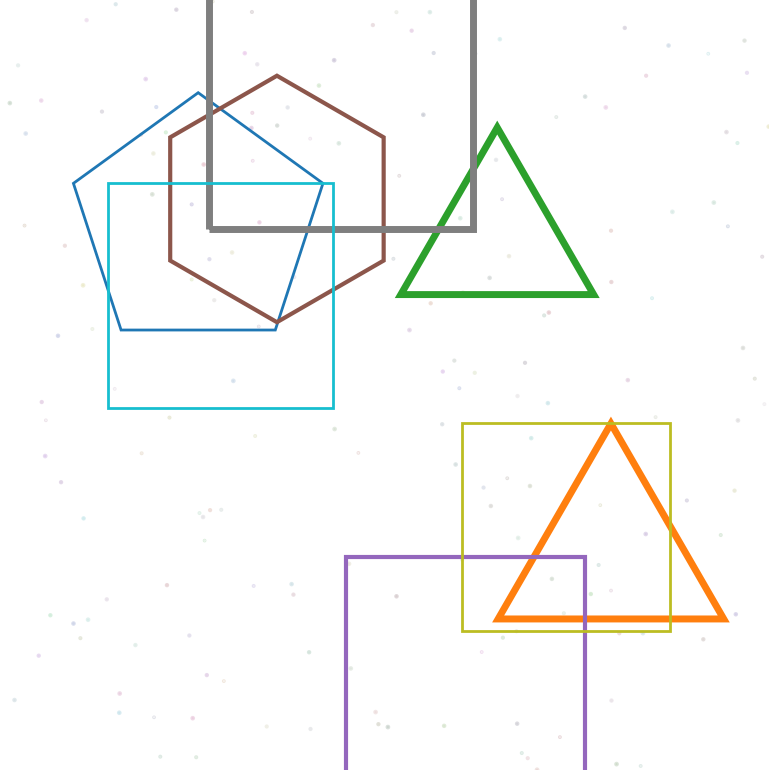[{"shape": "pentagon", "thickness": 1, "radius": 0.85, "center": [0.257, 0.709]}, {"shape": "triangle", "thickness": 2.5, "radius": 0.85, "center": [0.793, 0.281]}, {"shape": "triangle", "thickness": 2.5, "radius": 0.72, "center": [0.646, 0.69]}, {"shape": "square", "thickness": 1.5, "radius": 0.78, "center": [0.604, 0.121]}, {"shape": "hexagon", "thickness": 1.5, "radius": 0.8, "center": [0.36, 0.742]}, {"shape": "square", "thickness": 2.5, "radius": 0.86, "center": [0.443, 0.875]}, {"shape": "square", "thickness": 1, "radius": 0.68, "center": [0.735, 0.315]}, {"shape": "square", "thickness": 1, "radius": 0.73, "center": [0.286, 0.617]}]